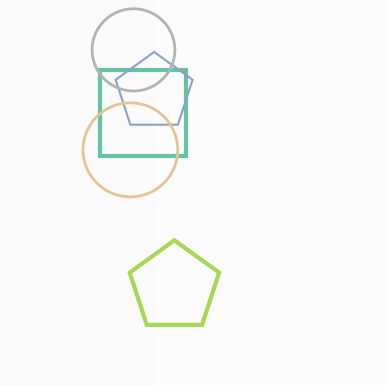[{"shape": "square", "thickness": 3, "radius": 0.56, "center": [0.369, 0.705]}, {"shape": "pentagon", "thickness": 1.5, "radius": 0.52, "center": [0.398, 0.761]}, {"shape": "pentagon", "thickness": 3, "radius": 0.61, "center": [0.45, 0.254]}, {"shape": "circle", "thickness": 2, "radius": 0.61, "center": [0.336, 0.611]}, {"shape": "circle", "thickness": 2, "radius": 0.53, "center": [0.344, 0.87]}]